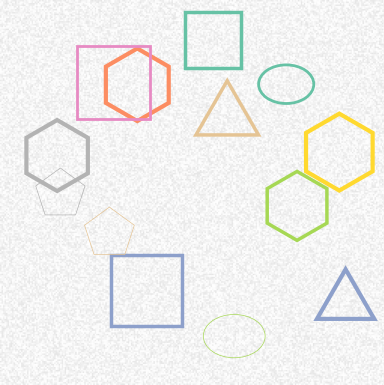[{"shape": "square", "thickness": 2.5, "radius": 0.36, "center": [0.553, 0.895]}, {"shape": "oval", "thickness": 2, "radius": 0.36, "center": [0.743, 0.781]}, {"shape": "hexagon", "thickness": 3, "radius": 0.47, "center": [0.357, 0.78]}, {"shape": "triangle", "thickness": 3, "radius": 0.43, "center": [0.898, 0.215]}, {"shape": "square", "thickness": 2.5, "radius": 0.46, "center": [0.38, 0.246]}, {"shape": "square", "thickness": 2, "radius": 0.48, "center": [0.294, 0.787]}, {"shape": "hexagon", "thickness": 2.5, "radius": 0.45, "center": [0.772, 0.465]}, {"shape": "oval", "thickness": 0.5, "radius": 0.4, "center": [0.608, 0.127]}, {"shape": "hexagon", "thickness": 3, "radius": 0.5, "center": [0.881, 0.605]}, {"shape": "pentagon", "thickness": 0.5, "radius": 0.34, "center": [0.284, 0.394]}, {"shape": "triangle", "thickness": 2.5, "radius": 0.47, "center": [0.59, 0.696]}, {"shape": "pentagon", "thickness": 0.5, "radius": 0.34, "center": [0.157, 0.496]}, {"shape": "hexagon", "thickness": 3, "radius": 0.46, "center": [0.148, 0.596]}]